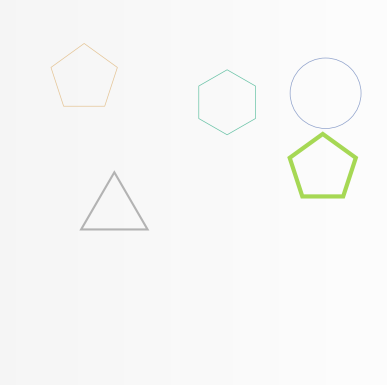[{"shape": "hexagon", "thickness": 0.5, "radius": 0.42, "center": [0.586, 0.734]}, {"shape": "circle", "thickness": 0.5, "radius": 0.46, "center": [0.84, 0.758]}, {"shape": "pentagon", "thickness": 3, "radius": 0.45, "center": [0.833, 0.562]}, {"shape": "pentagon", "thickness": 0.5, "radius": 0.45, "center": [0.217, 0.797]}, {"shape": "triangle", "thickness": 1.5, "radius": 0.49, "center": [0.295, 0.454]}]